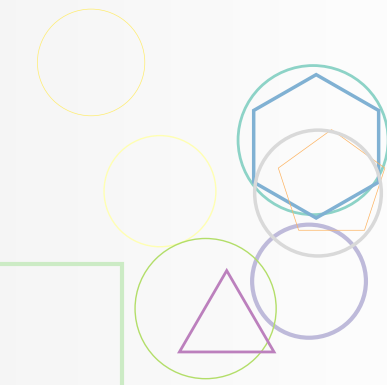[{"shape": "circle", "thickness": 2, "radius": 0.97, "center": [0.808, 0.636]}, {"shape": "circle", "thickness": 1, "radius": 0.72, "center": [0.413, 0.503]}, {"shape": "circle", "thickness": 3, "radius": 0.73, "center": [0.797, 0.27]}, {"shape": "hexagon", "thickness": 2.5, "radius": 0.93, "center": [0.816, 0.62]}, {"shape": "pentagon", "thickness": 0.5, "radius": 0.72, "center": [0.856, 0.519]}, {"shape": "circle", "thickness": 1, "radius": 0.91, "center": [0.531, 0.198]}, {"shape": "circle", "thickness": 2.5, "radius": 0.82, "center": [0.821, 0.499]}, {"shape": "triangle", "thickness": 2, "radius": 0.7, "center": [0.585, 0.156]}, {"shape": "square", "thickness": 3, "radius": 1.0, "center": [0.116, 0.115]}, {"shape": "circle", "thickness": 0.5, "radius": 0.69, "center": [0.235, 0.838]}]